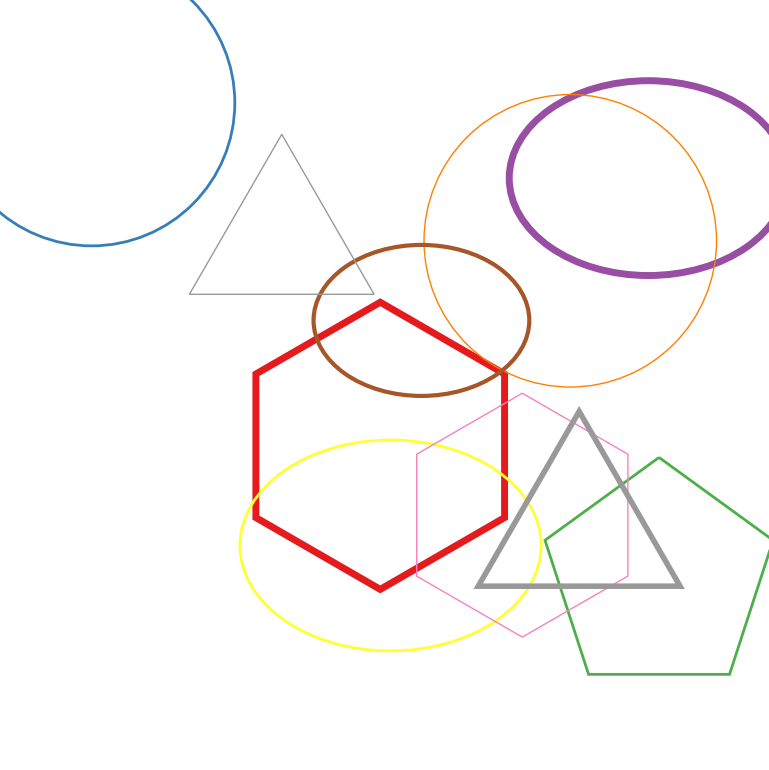[{"shape": "hexagon", "thickness": 2.5, "radius": 0.93, "center": [0.494, 0.421]}, {"shape": "circle", "thickness": 1, "radius": 0.93, "center": [0.119, 0.867]}, {"shape": "pentagon", "thickness": 1, "radius": 0.78, "center": [0.856, 0.25]}, {"shape": "oval", "thickness": 2.5, "radius": 0.9, "center": [0.842, 0.769]}, {"shape": "circle", "thickness": 0.5, "radius": 0.95, "center": [0.741, 0.687]}, {"shape": "oval", "thickness": 1, "radius": 0.98, "center": [0.507, 0.292]}, {"shape": "oval", "thickness": 1.5, "radius": 0.7, "center": [0.547, 0.584]}, {"shape": "hexagon", "thickness": 0.5, "radius": 0.79, "center": [0.678, 0.331]}, {"shape": "triangle", "thickness": 2, "radius": 0.76, "center": [0.752, 0.314]}, {"shape": "triangle", "thickness": 0.5, "radius": 0.69, "center": [0.366, 0.687]}]